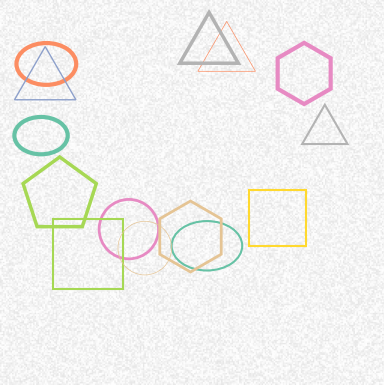[{"shape": "oval", "thickness": 3, "radius": 0.35, "center": [0.107, 0.648]}, {"shape": "oval", "thickness": 1.5, "radius": 0.46, "center": [0.537, 0.362]}, {"shape": "oval", "thickness": 3, "radius": 0.39, "center": [0.12, 0.834]}, {"shape": "triangle", "thickness": 0.5, "radius": 0.43, "center": [0.589, 0.858]}, {"shape": "triangle", "thickness": 1, "radius": 0.46, "center": [0.117, 0.787]}, {"shape": "hexagon", "thickness": 3, "radius": 0.4, "center": [0.79, 0.809]}, {"shape": "circle", "thickness": 2, "radius": 0.39, "center": [0.335, 0.405]}, {"shape": "square", "thickness": 1.5, "radius": 0.46, "center": [0.229, 0.341]}, {"shape": "pentagon", "thickness": 2.5, "radius": 0.5, "center": [0.155, 0.492]}, {"shape": "square", "thickness": 1.5, "radius": 0.37, "center": [0.721, 0.434]}, {"shape": "circle", "thickness": 0.5, "radius": 0.35, "center": [0.376, 0.356]}, {"shape": "hexagon", "thickness": 2, "radius": 0.46, "center": [0.495, 0.386]}, {"shape": "triangle", "thickness": 2.5, "radius": 0.44, "center": [0.543, 0.88]}, {"shape": "triangle", "thickness": 1.5, "radius": 0.34, "center": [0.844, 0.66]}]